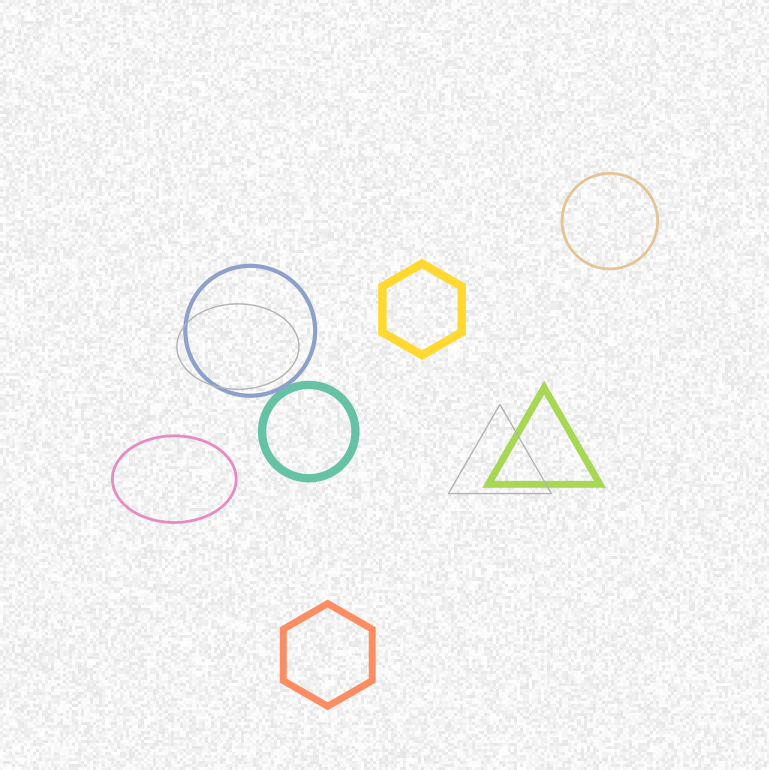[{"shape": "circle", "thickness": 3, "radius": 0.3, "center": [0.401, 0.44]}, {"shape": "hexagon", "thickness": 2.5, "radius": 0.33, "center": [0.426, 0.149]}, {"shape": "circle", "thickness": 1.5, "radius": 0.42, "center": [0.325, 0.57]}, {"shape": "oval", "thickness": 1, "radius": 0.4, "center": [0.226, 0.378]}, {"shape": "triangle", "thickness": 2.5, "radius": 0.42, "center": [0.707, 0.413]}, {"shape": "hexagon", "thickness": 3, "radius": 0.3, "center": [0.548, 0.598]}, {"shape": "circle", "thickness": 1, "radius": 0.31, "center": [0.792, 0.713]}, {"shape": "triangle", "thickness": 0.5, "radius": 0.39, "center": [0.649, 0.398]}, {"shape": "oval", "thickness": 0.5, "radius": 0.4, "center": [0.309, 0.55]}]